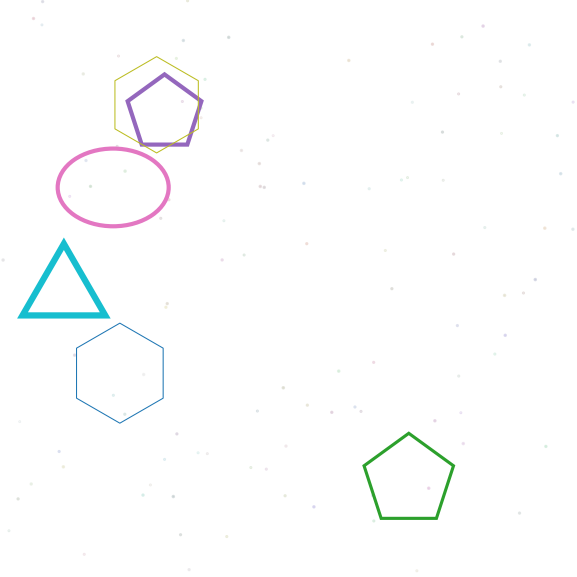[{"shape": "hexagon", "thickness": 0.5, "radius": 0.43, "center": [0.208, 0.353]}, {"shape": "pentagon", "thickness": 1.5, "radius": 0.41, "center": [0.708, 0.167]}, {"shape": "pentagon", "thickness": 2, "radius": 0.34, "center": [0.285, 0.803]}, {"shape": "oval", "thickness": 2, "radius": 0.48, "center": [0.196, 0.675]}, {"shape": "hexagon", "thickness": 0.5, "radius": 0.42, "center": [0.271, 0.818]}, {"shape": "triangle", "thickness": 3, "radius": 0.41, "center": [0.111, 0.494]}]